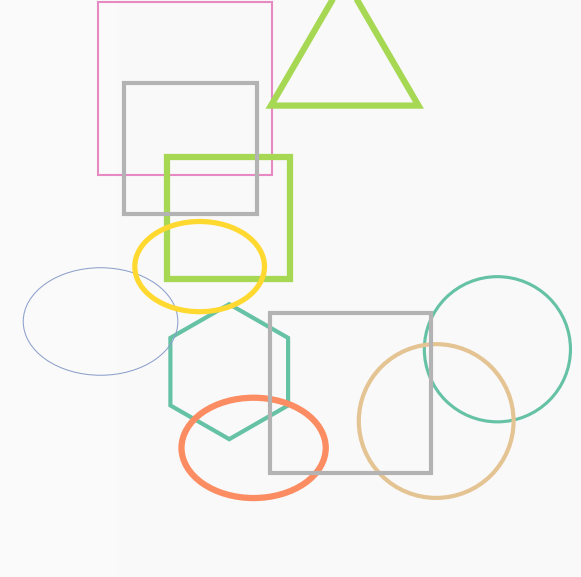[{"shape": "hexagon", "thickness": 2, "radius": 0.58, "center": [0.394, 0.356]}, {"shape": "circle", "thickness": 1.5, "radius": 0.63, "center": [0.856, 0.394]}, {"shape": "oval", "thickness": 3, "radius": 0.62, "center": [0.436, 0.224]}, {"shape": "oval", "thickness": 0.5, "radius": 0.66, "center": [0.173, 0.442]}, {"shape": "square", "thickness": 1, "radius": 0.75, "center": [0.319, 0.846]}, {"shape": "square", "thickness": 3, "radius": 0.53, "center": [0.393, 0.622]}, {"shape": "triangle", "thickness": 3, "radius": 0.73, "center": [0.593, 0.89]}, {"shape": "oval", "thickness": 2.5, "radius": 0.56, "center": [0.343, 0.538]}, {"shape": "circle", "thickness": 2, "radius": 0.67, "center": [0.75, 0.27]}, {"shape": "square", "thickness": 2, "radius": 0.57, "center": [0.328, 0.742]}, {"shape": "square", "thickness": 2, "radius": 0.69, "center": [0.603, 0.318]}]